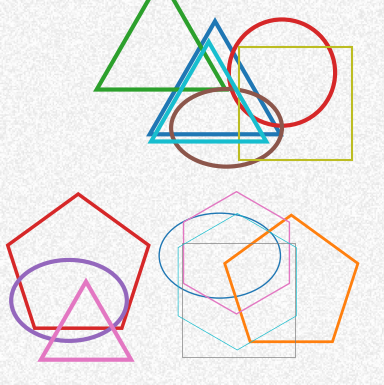[{"shape": "triangle", "thickness": 3, "radius": 0.98, "center": [0.558, 0.749]}, {"shape": "oval", "thickness": 1, "radius": 0.79, "center": [0.571, 0.336]}, {"shape": "pentagon", "thickness": 2, "radius": 0.91, "center": [0.757, 0.259]}, {"shape": "triangle", "thickness": 3, "radius": 0.97, "center": [0.418, 0.864]}, {"shape": "pentagon", "thickness": 2.5, "radius": 0.96, "center": [0.203, 0.303]}, {"shape": "circle", "thickness": 3, "radius": 0.69, "center": [0.732, 0.811]}, {"shape": "oval", "thickness": 3, "radius": 0.75, "center": [0.179, 0.22]}, {"shape": "oval", "thickness": 3, "radius": 0.72, "center": [0.588, 0.668]}, {"shape": "triangle", "thickness": 3, "radius": 0.68, "center": [0.223, 0.133]}, {"shape": "hexagon", "thickness": 1, "radius": 0.79, "center": [0.614, 0.343]}, {"shape": "square", "thickness": 0.5, "radius": 0.73, "center": [0.619, 0.221]}, {"shape": "square", "thickness": 1.5, "radius": 0.73, "center": [0.768, 0.732]}, {"shape": "hexagon", "thickness": 0.5, "radius": 0.89, "center": [0.616, 0.268]}, {"shape": "triangle", "thickness": 3, "radius": 0.86, "center": [0.542, 0.719]}]